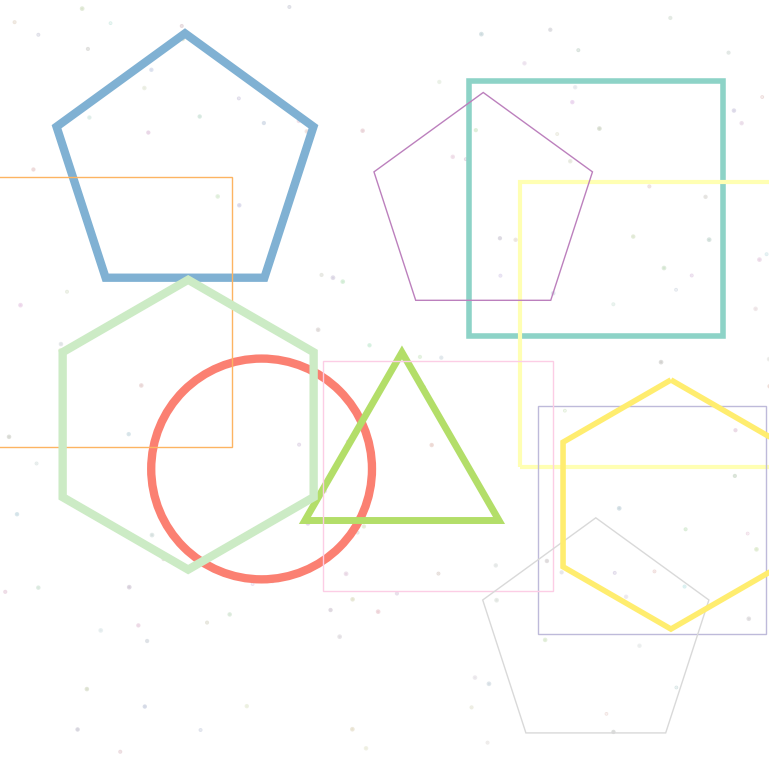[{"shape": "square", "thickness": 2, "radius": 0.83, "center": [0.774, 0.729]}, {"shape": "square", "thickness": 1.5, "radius": 0.93, "center": [0.86, 0.578]}, {"shape": "square", "thickness": 0.5, "radius": 0.74, "center": [0.847, 0.325]}, {"shape": "circle", "thickness": 3, "radius": 0.72, "center": [0.34, 0.391]}, {"shape": "pentagon", "thickness": 3, "radius": 0.88, "center": [0.24, 0.781]}, {"shape": "square", "thickness": 0.5, "radius": 0.88, "center": [0.125, 0.595]}, {"shape": "triangle", "thickness": 2.5, "radius": 0.73, "center": [0.522, 0.397]}, {"shape": "square", "thickness": 0.5, "radius": 0.75, "center": [0.569, 0.382]}, {"shape": "pentagon", "thickness": 0.5, "radius": 0.77, "center": [0.774, 0.173]}, {"shape": "pentagon", "thickness": 0.5, "radius": 0.75, "center": [0.628, 0.731]}, {"shape": "hexagon", "thickness": 3, "radius": 0.94, "center": [0.244, 0.448]}, {"shape": "hexagon", "thickness": 2, "radius": 0.81, "center": [0.871, 0.345]}]